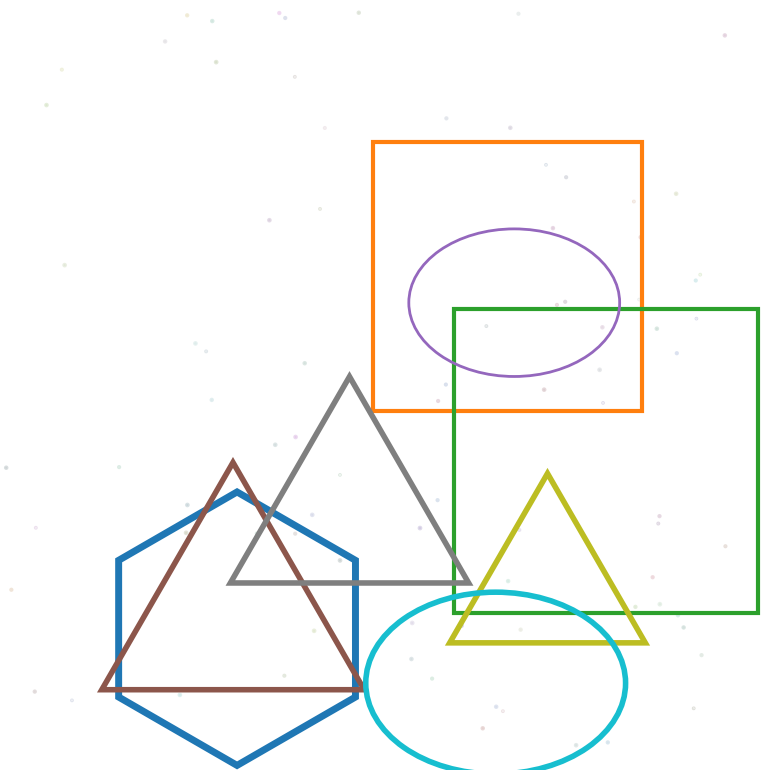[{"shape": "hexagon", "thickness": 2.5, "radius": 0.89, "center": [0.308, 0.184]}, {"shape": "square", "thickness": 1.5, "radius": 0.87, "center": [0.66, 0.641]}, {"shape": "square", "thickness": 1.5, "radius": 0.99, "center": [0.787, 0.402]}, {"shape": "oval", "thickness": 1, "radius": 0.68, "center": [0.668, 0.607]}, {"shape": "triangle", "thickness": 2, "radius": 0.98, "center": [0.303, 0.203]}, {"shape": "triangle", "thickness": 2, "radius": 0.89, "center": [0.454, 0.332]}, {"shape": "triangle", "thickness": 2, "radius": 0.73, "center": [0.711, 0.238]}, {"shape": "oval", "thickness": 2, "radius": 0.84, "center": [0.644, 0.113]}]